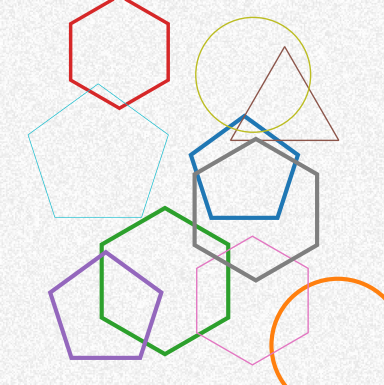[{"shape": "pentagon", "thickness": 3, "radius": 0.73, "center": [0.635, 0.552]}, {"shape": "circle", "thickness": 3, "radius": 0.86, "center": [0.878, 0.103]}, {"shape": "hexagon", "thickness": 3, "radius": 0.95, "center": [0.428, 0.27]}, {"shape": "hexagon", "thickness": 2.5, "radius": 0.73, "center": [0.31, 0.865]}, {"shape": "pentagon", "thickness": 3, "radius": 0.76, "center": [0.275, 0.193]}, {"shape": "triangle", "thickness": 1, "radius": 0.81, "center": [0.739, 0.717]}, {"shape": "hexagon", "thickness": 1, "radius": 0.84, "center": [0.656, 0.219]}, {"shape": "hexagon", "thickness": 3, "radius": 0.92, "center": [0.665, 0.455]}, {"shape": "circle", "thickness": 1, "radius": 0.75, "center": [0.658, 0.806]}, {"shape": "pentagon", "thickness": 0.5, "radius": 0.96, "center": [0.255, 0.591]}]